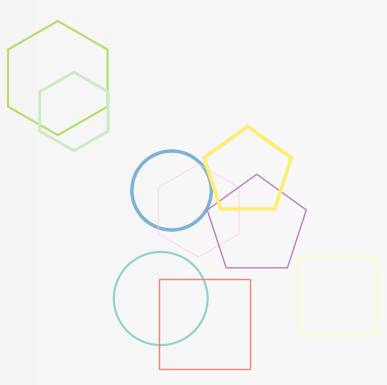[{"shape": "circle", "thickness": 1.5, "radius": 0.6, "center": [0.415, 0.225]}, {"shape": "square", "thickness": 1, "radius": 0.51, "center": [0.871, 0.232]}, {"shape": "square", "thickness": 1, "radius": 0.58, "center": [0.527, 0.158]}, {"shape": "circle", "thickness": 2.5, "radius": 0.51, "center": [0.443, 0.505]}, {"shape": "hexagon", "thickness": 1.5, "radius": 0.74, "center": [0.149, 0.797]}, {"shape": "hexagon", "thickness": 0.5, "radius": 0.6, "center": [0.513, 0.453]}, {"shape": "pentagon", "thickness": 1, "radius": 0.67, "center": [0.663, 0.413]}, {"shape": "hexagon", "thickness": 2, "radius": 0.51, "center": [0.191, 0.711]}, {"shape": "pentagon", "thickness": 2.5, "radius": 0.59, "center": [0.639, 0.553]}]